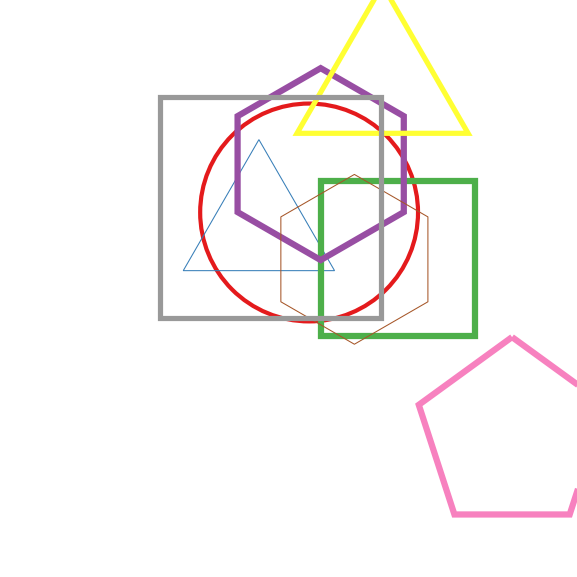[{"shape": "circle", "thickness": 2, "radius": 0.94, "center": [0.535, 0.631]}, {"shape": "triangle", "thickness": 0.5, "radius": 0.76, "center": [0.448, 0.606]}, {"shape": "square", "thickness": 3, "radius": 0.67, "center": [0.689, 0.552]}, {"shape": "hexagon", "thickness": 3, "radius": 0.83, "center": [0.555, 0.715]}, {"shape": "triangle", "thickness": 2.5, "radius": 0.86, "center": [0.662, 0.854]}, {"shape": "hexagon", "thickness": 0.5, "radius": 0.74, "center": [0.614, 0.55]}, {"shape": "pentagon", "thickness": 3, "radius": 0.85, "center": [0.887, 0.246]}, {"shape": "square", "thickness": 2.5, "radius": 0.96, "center": [0.469, 0.64]}]